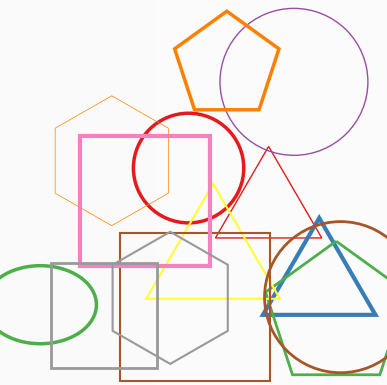[{"shape": "triangle", "thickness": 1, "radius": 0.79, "center": [0.693, 0.461]}, {"shape": "circle", "thickness": 2.5, "radius": 0.71, "center": [0.487, 0.563]}, {"shape": "triangle", "thickness": 3, "radius": 0.84, "center": [0.824, 0.266]}, {"shape": "pentagon", "thickness": 2, "radius": 0.96, "center": [0.868, 0.182]}, {"shape": "oval", "thickness": 2.5, "radius": 0.72, "center": [0.104, 0.209]}, {"shape": "circle", "thickness": 1, "radius": 0.95, "center": [0.759, 0.787]}, {"shape": "pentagon", "thickness": 2.5, "radius": 0.71, "center": [0.585, 0.829]}, {"shape": "hexagon", "thickness": 0.5, "radius": 0.84, "center": [0.288, 0.583]}, {"shape": "triangle", "thickness": 1.5, "radius": 1.0, "center": [0.55, 0.324]}, {"shape": "square", "thickness": 1.5, "radius": 0.96, "center": [0.503, 0.202]}, {"shape": "circle", "thickness": 2, "radius": 0.98, "center": [0.879, 0.228]}, {"shape": "square", "thickness": 3, "radius": 0.84, "center": [0.375, 0.479]}, {"shape": "hexagon", "thickness": 1.5, "radius": 0.86, "center": [0.439, 0.226]}, {"shape": "square", "thickness": 2, "radius": 0.68, "center": [0.269, 0.181]}]